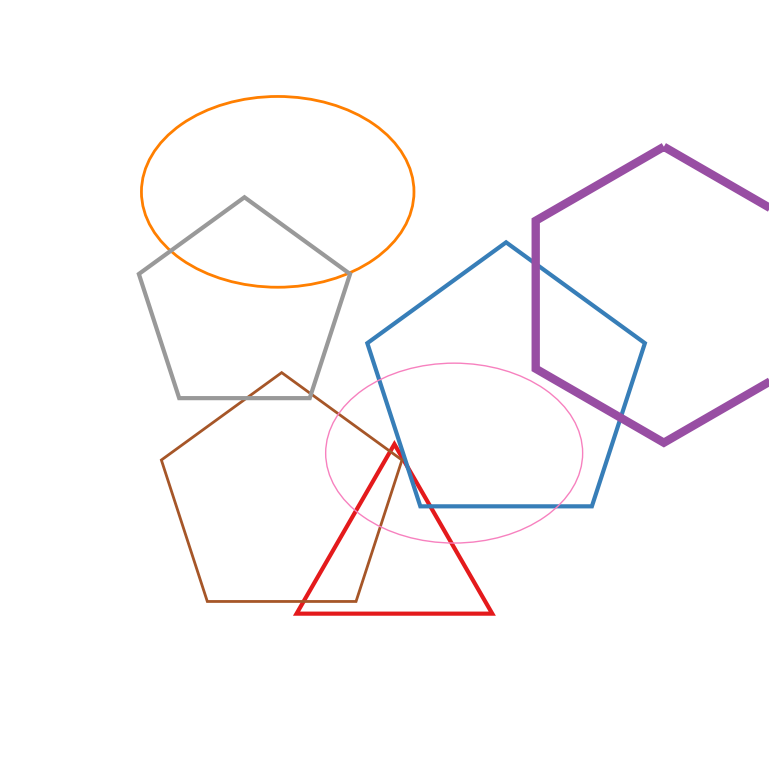[{"shape": "triangle", "thickness": 1.5, "radius": 0.73, "center": [0.512, 0.276]}, {"shape": "pentagon", "thickness": 1.5, "radius": 0.95, "center": [0.657, 0.496]}, {"shape": "hexagon", "thickness": 3, "radius": 0.96, "center": [0.862, 0.617]}, {"shape": "oval", "thickness": 1, "radius": 0.88, "center": [0.361, 0.751]}, {"shape": "pentagon", "thickness": 1, "radius": 0.82, "center": [0.366, 0.352]}, {"shape": "oval", "thickness": 0.5, "radius": 0.83, "center": [0.59, 0.412]}, {"shape": "pentagon", "thickness": 1.5, "radius": 0.72, "center": [0.317, 0.6]}]